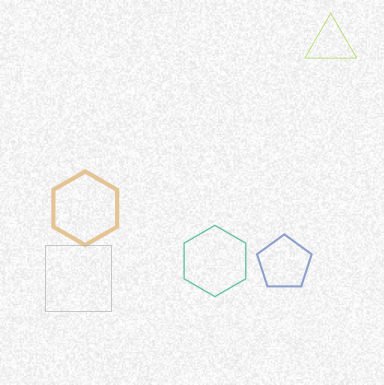[{"shape": "hexagon", "thickness": 1, "radius": 0.46, "center": [0.558, 0.322]}, {"shape": "pentagon", "thickness": 1.5, "radius": 0.37, "center": [0.739, 0.317]}, {"shape": "triangle", "thickness": 0.5, "radius": 0.39, "center": [0.859, 0.888]}, {"shape": "hexagon", "thickness": 3, "radius": 0.48, "center": [0.221, 0.459]}, {"shape": "square", "thickness": 0.5, "radius": 0.43, "center": [0.202, 0.278]}]